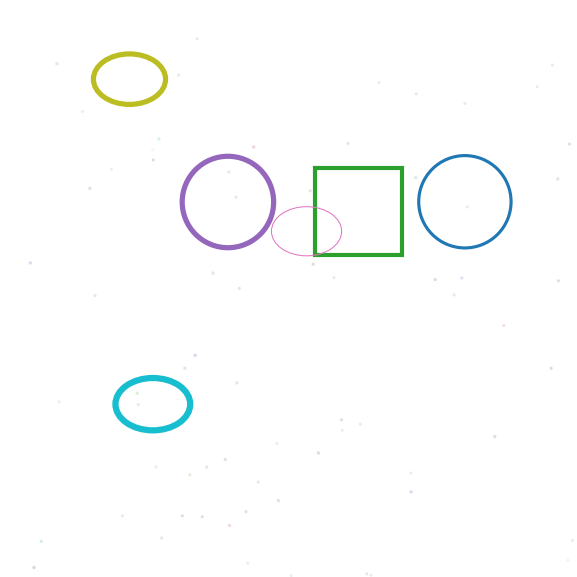[{"shape": "circle", "thickness": 1.5, "radius": 0.4, "center": [0.805, 0.65]}, {"shape": "square", "thickness": 2, "radius": 0.38, "center": [0.62, 0.632]}, {"shape": "circle", "thickness": 2.5, "radius": 0.4, "center": [0.395, 0.649]}, {"shape": "oval", "thickness": 0.5, "radius": 0.3, "center": [0.531, 0.599]}, {"shape": "oval", "thickness": 2.5, "radius": 0.31, "center": [0.224, 0.862]}, {"shape": "oval", "thickness": 3, "radius": 0.32, "center": [0.265, 0.299]}]